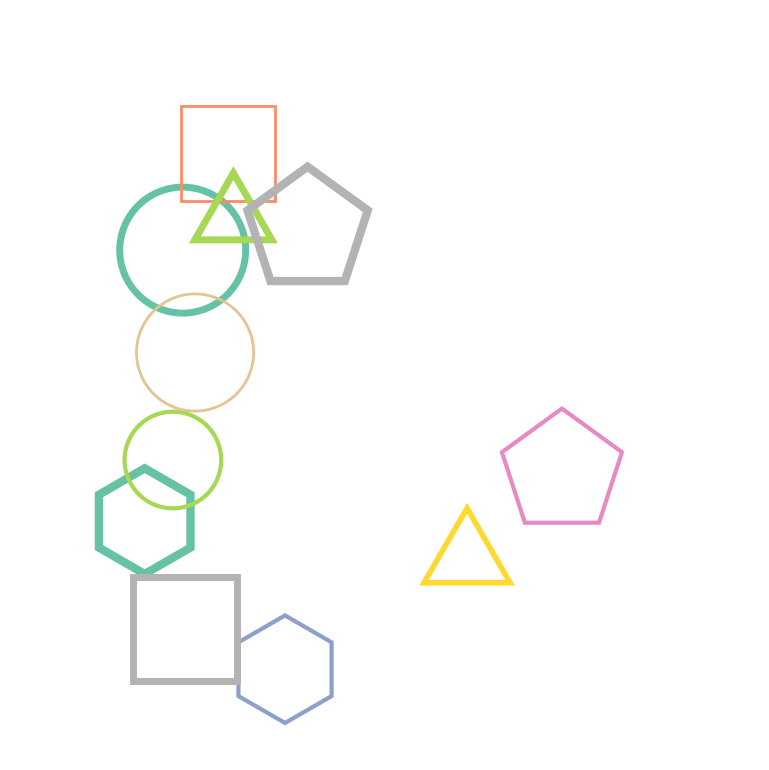[{"shape": "hexagon", "thickness": 3, "radius": 0.34, "center": [0.188, 0.323]}, {"shape": "circle", "thickness": 2.5, "radius": 0.41, "center": [0.237, 0.675]}, {"shape": "square", "thickness": 1, "radius": 0.31, "center": [0.296, 0.801]}, {"shape": "hexagon", "thickness": 1.5, "radius": 0.35, "center": [0.37, 0.131]}, {"shape": "pentagon", "thickness": 1.5, "radius": 0.41, "center": [0.73, 0.387]}, {"shape": "circle", "thickness": 1.5, "radius": 0.31, "center": [0.225, 0.403]}, {"shape": "triangle", "thickness": 2.5, "radius": 0.29, "center": [0.303, 0.717]}, {"shape": "triangle", "thickness": 2, "radius": 0.32, "center": [0.607, 0.275]}, {"shape": "circle", "thickness": 1, "radius": 0.38, "center": [0.253, 0.542]}, {"shape": "pentagon", "thickness": 3, "radius": 0.41, "center": [0.4, 0.701]}, {"shape": "square", "thickness": 2.5, "radius": 0.34, "center": [0.241, 0.183]}]